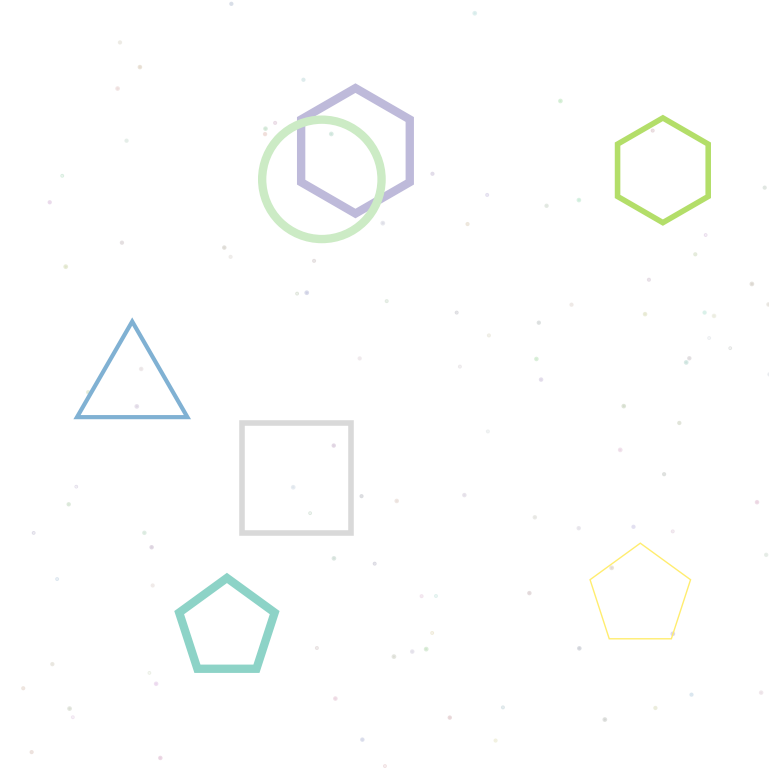[{"shape": "pentagon", "thickness": 3, "radius": 0.33, "center": [0.295, 0.184]}, {"shape": "hexagon", "thickness": 3, "radius": 0.41, "center": [0.462, 0.804]}, {"shape": "triangle", "thickness": 1.5, "radius": 0.41, "center": [0.172, 0.5]}, {"shape": "hexagon", "thickness": 2, "radius": 0.34, "center": [0.861, 0.779]}, {"shape": "square", "thickness": 2, "radius": 0.36, "center": [0.385, 0.379]}, {"shape": "circle", "thickness": 3, "radius": 0.39, "center": [0.418, 0.767]}, {"shape": "pentagon", "thickness": 0.5, "radius": 0.34, "center": [0.832, 0.226]}]